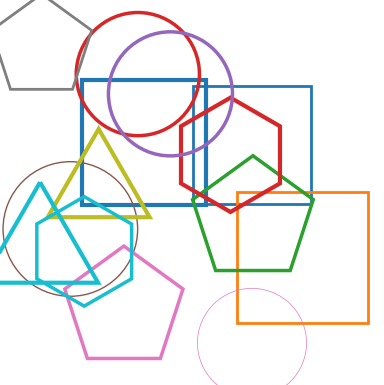[{"shape": "square", "thickness": 3, "radius": 0.81, "center": [0.374, 0.63]}, {"shape": "square", "thickness": 2, "radius": 0.77, "center": [0.654, 0.622]}, {"shape": "square", "thickness": 2, "radius": 0.85, "center": [0.786, 0.331]}, {"shape": "pentagon", "thickness": 2.5, "radius": 0.82, "center": [0.657, 0.431]}, {"shape": "circle", "thickness": 2.5, "radius": 0.8, "center": [0.358, 0.808]}, {"shape": "hexagon", "thickness": 3, "radius": 0.74, "center": [0.599, 0.598]}, {"shape": "circle", "thickness": 2.5, "radius": 0.81, "center": [0.443, 0.756]}, {"shape": "circle", "thickness": 1, "radius": 0.87, "center": [0.183, 0.405]}, {"shape": "circle", "thickness": 0.5, "radius": 0.71, "center": [0.655, 0.109]}, {"shape": "pentagon", "thickness": 2.5, "radius": 0.81, "center": [0.322, 0.199]}, {"shape": "pentagon", "thickness": 2, "radius": 0.68, "center": [0.108, 0.879]}, {"shape": "triangle", "thickness": 3, "radius": 0.76, "center": [0.256, 0.512]}, {"shape": "triangle", "thickness": 3, "radius": 0.87, "center": [0.104, 0.353]}, {"shape": "hexagon", "thickness": 2.5, "radius": 0.71, "center": [0.219, 0.347]}]